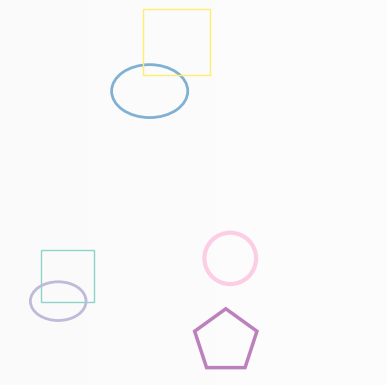[{"shape": "square", "thickness": 1, "radius": 0.34, "center": [0.175, 0.283]}, {"shape": "oval", "thickness": 2, "radius": 0.36, "center": [0.15, 0.218]}, {"shape": "oval", "thickness": 2, "radius": 0.49, "center": [0.386, 0.763]}, {"shape": "circle", "thickness": 3, "radius": 0.33, "center": [0.594, 0.329]}, {"shape": "pentagon", "thickness": 2.5, "radius": 0.42, "center": [0.583, 0.113]}, {"shape": "square", "thickness": 1, "radius": 0.43, "center": [0.456, 0.891]}]